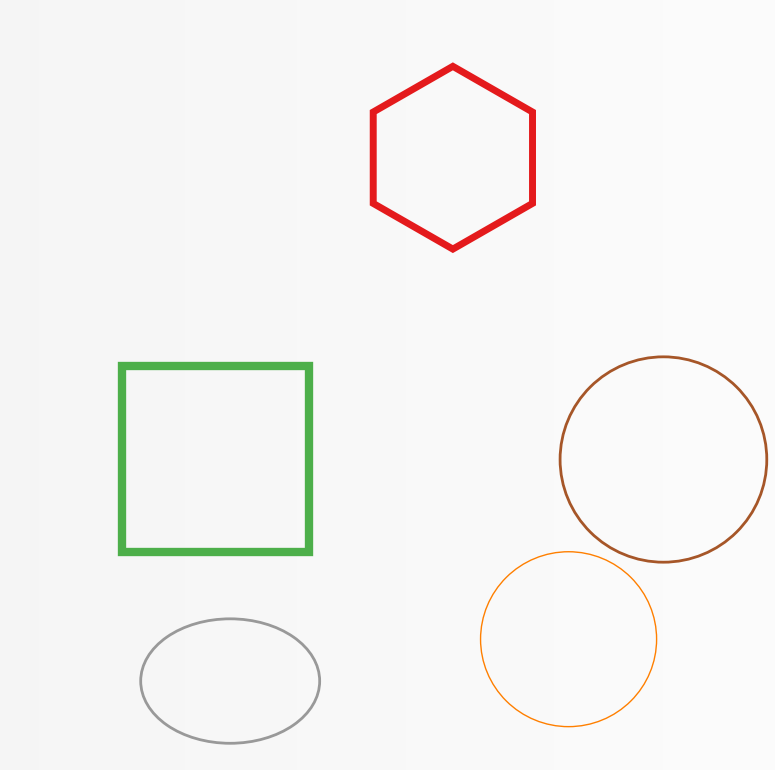[{"shape": "hexagon", "thickness": 2.5, "radius": 0.59, "center": [0.584, 0.795]}, {"shape": "square", "thickness": 3, "radius": 0.6, "center": [0.278, 0.404]}, {"shape": "circle", "thickness": 0.5, "radius": 0.57, "center": [0.734, 0.17]}, {"shape": "circle", "thickness": 1, "radius": 0.67, "center": [0.856, 0.403]}, {"shape": "oval", "thickness": 1, "radius": 0.58, "center": [0.297, 0.116]}]